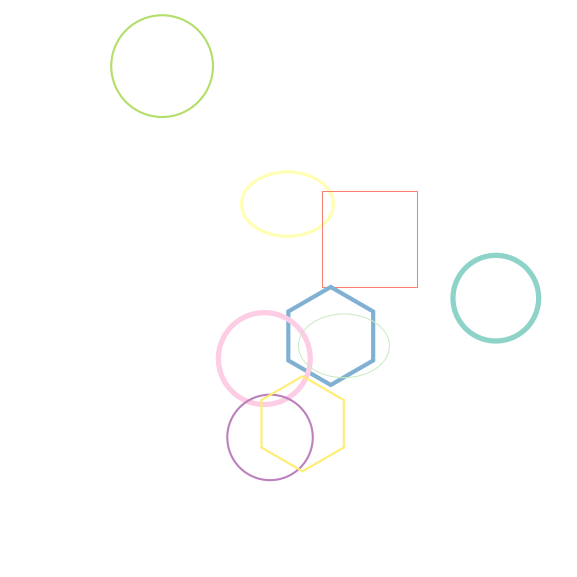[{"shape": "circle", "thickness": 2.5, "radius": 0.37, "center": [0.859, 0.483]}, {"shape": "oval", "thickness": 1.5, "radius": 0.4, "center": [0.498, 0.646]}, {"shape": "square", "thickness": 0.5, "radius": 0.41, "center": [0.64, 0.585]}, {"shape": "hexagon", "thickness": 2, "radius": 0.42, "center": [0.573, 0.417]}, {"shape": "circle", "thickness": 1, "radius": 0.44, "center": [0.281, 0.885]}, {"shape": "circle", "thickness": 2.5, "radius": 0.4, "center": [0.458, 0.378]}, {"shape": "circle", "thickness": 1, "radius": 0.37, "center": [0.468, 0.242]}, {"shape": "oval", "thickness": 0.5, "radius": 0.39, "center": [0.596, 0.4]}, {"shape": "hexagon", "thickness": 1, "radius": 0.41, "center": [0.524, 0.265]}]